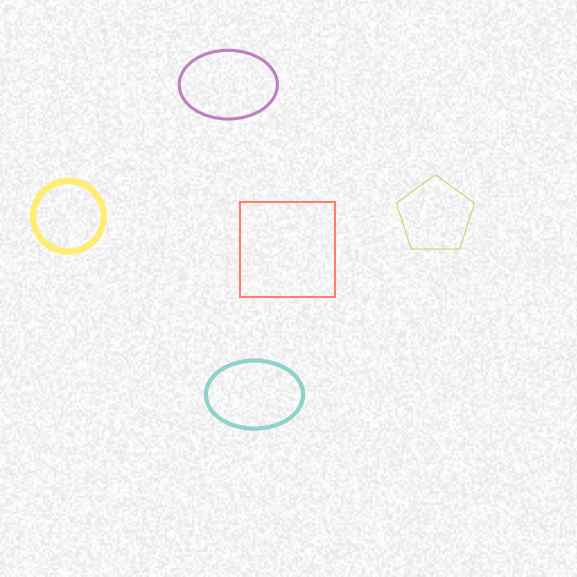[{"shape": "oval", "thickness": 2, "radius": 0.42, "center": [0.441, 0.316]}, {"shape": "square", "thickness": 1, "radius": 0.41, "center": [0.497, 0.567]}, {"shape": "pentagon", "thickness": 0.5, "radius": 0.36, "center": [0.754, 0.625]}, {"shape": "oval", "thickness": 1.5, "radius": 0.43, "center": [0.395, 0.853]}, {"shape": "circle", "thickness": 3, "radius": 0.31, "center": [0.118, 0.625]}]